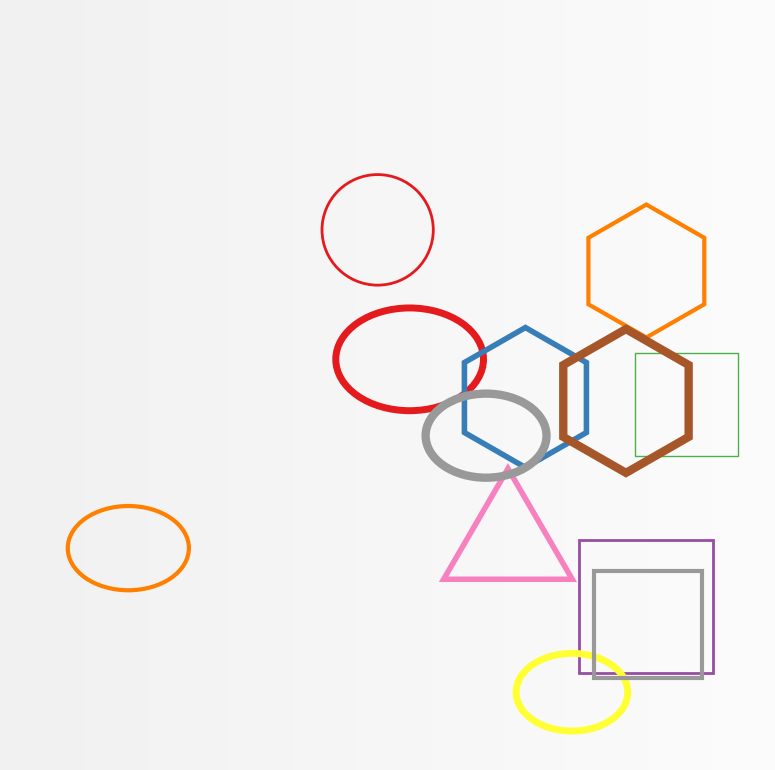[{"shape": "oval", "thickness": 2.5, "radius": 0.48, "center": [0.529, 0.533]}, {"shape": "circle", "thickness": 1, "radius": 0.36, "center": [0.487, 0.701]}, {"shape": "hexagon", "thickness": 2, "radius": 0.45, "center": [0.678, 0.484]}, {"shape": "square", "thickness": 0.5, "radius": 0.33, "center": [0.886, 0.475]}, {"shape": "square", "thickness": 1, "radius": 0.43, "center": [0.834, 0.212]}, {"shape": "oval", "thickness": 1.5, "radius": 0.39, "center": [0.166, 0.288]}, {"shape": "hexagon", "thickness": 1.5, "radius": 0.43, "center": [0.834, 0.648]}, {"shape": "oval", "thickness": 2.5, "radius": 0.36, "center": [0.738, 0.101]}, {"shape": "hexagon", "thickness": 3, "radius": 0.47, "center": [0.808, 0.479]}, {"shape": "triangle", "thickness": 2, "radius": 0.48, "center": [0.655, 0.296]}, {"shape": "square", "thickness": 1.5, "radius": 0.35, "center": [0.836, 0.189]}, {"shape": "oval", "thickness": 3, "radius": 0.39, "center": [0.627, 0.434]}]